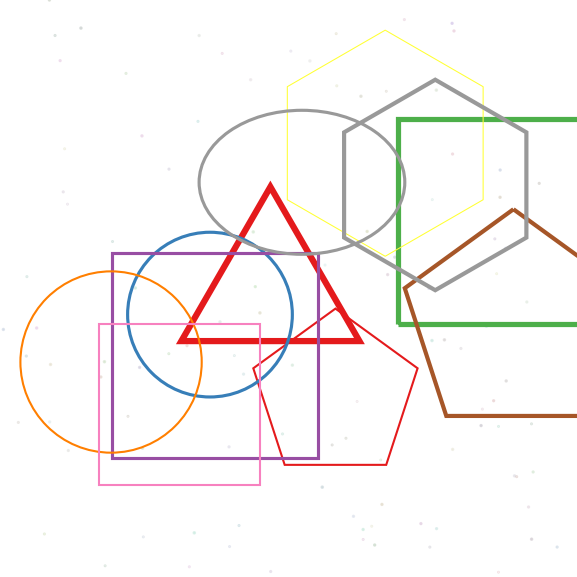[{"shape": "pentagon", "thickness": 1, "radius": 0.75, "center": [0.581, 0.315]}, {"shape": "triangle", "thickness": 3, "radius": 0.89, "center": [0.468, 0.498]}, {"shape": "circle", "thickness": 1.5, "radius": 0.71, "center": [0.364, 0.454]}, {"shape": "square", "thickness": 2.5, "radius": 0.89, "center": [0.866, 0.616]}, {"shape": "square", "thickness": 1.5, "radius": 0.89, "center": [0.373, 0.383]}, {"shape": "circle", "thickness": 1, "radius": 0.78, "center": [0.192, 0.372]}, {"shape": "hexagon", "thickness": 0.5, "radius": 0.98, "center": [0.667, 0.751]}, {"shape": "pentagon", "thickness": 2, "radius": 0.99, "center": [0.889, 0.439]}, {"shape": "square", "thickness": 1, "radius": 0.7, "center": [0.311, 0.298]}, {"shape": "hexagon", "thickness": 2, "radius": 0.91, "center": [0.754, 0.679]}, {"shape": "oval", "thickness": 1.5, "radius": 0.89, "center": [0.523, 0.683]}]